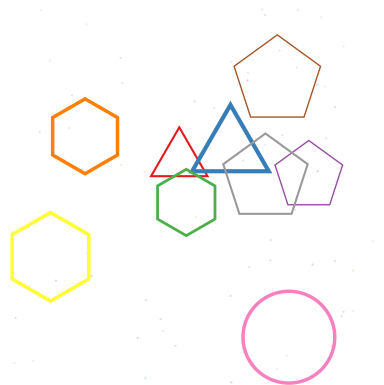[{"shape": "triangle", "thickness": 1.5, "radius": 0.42, "center": [0.466, 0.585]}, {"shape": "triangle", "thickness": 3, "radius": 0.57, "center": [0.599, 0.613]}, {"shape": "hexagon", "thickness": 2, "radius": 0.43, "center": [0.484, 0.474]}, {"shape": "pentagon", "thickness": 1, "radius": 0.46, "center": [0.802, 0.543]}, {"shape": "hexagon", "thickness": 2.5, "radius": 0.49, "center": [0.221, 0.646]}, {"shape": "hexagon", "thickness": 2.5, "radius": 0.57, "center": [0.131, 0.333]}, {"shape": "pentagon", "thickness": 1, "radius": 0.59, "center": [0.72, 0.791]}, {"shape": "circle", "thickness": 2.5, "radius": 0.6, "center": [0.75, 0.124]}, {"shape": "pentagon", "thickness": 1.5, "radius": 0.58, "center": [0.69, 0.538]}]